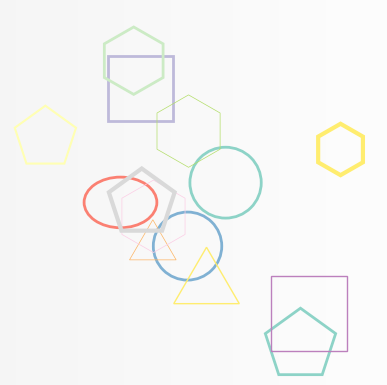[{"shape": "circle", "thickness": 2, "radius": 0.46, "center": [0.582, 0.526]}, {"shape": "pentagon", "thickness": 2, "radius": 0.48, "center": [0.775, 0.104]}, {"shape": "pentagon", "thickness": 1.5, "radius": 0.42, "center": [0.117, 0.642]}, {"shape": "square", "thickness": 2, "radius": 0.42, "center": [0.362, 0.771]}, {"shape": "oval", "thickness": 2, "radius": 0.47, "center": [0.311, 0.474]}, {"shape": "circle", "thickness": 2, "radius": 0.44, "center": [0.484, 0.361]}, {"shape": "triangle", "thickness": 0.5, "radius": 0.35, "center": [0.394, 0.36]}, {"shape": "hexagon", "thickness": 0.5, "radius": 0.47, "center": [0.487, 0.659]}, {"shape": "hexagon", "thickness": 0.5, "radius": 0.47, "center": [0.396, 0.438]}, {"shape": "pentagon", "thickness": 3, "radius": 0.45, "center": [0.366, 0.473]}, {"shape": "square", "thickness": 1, "radius": 0.49, "center": [0.798, 0.185]}, {"shape": "hexagon", "thickness": 2, "radius": 0.44, "center": [0.345, 0.842]}, {"shape": "triangle", "thickness": 1, "radius": 0.49, "center": [0.533, 0.26]}, {"shape": "hexagon", "thickness": 3, "radius": 0.33, "center": [0.879, 0.612]}]